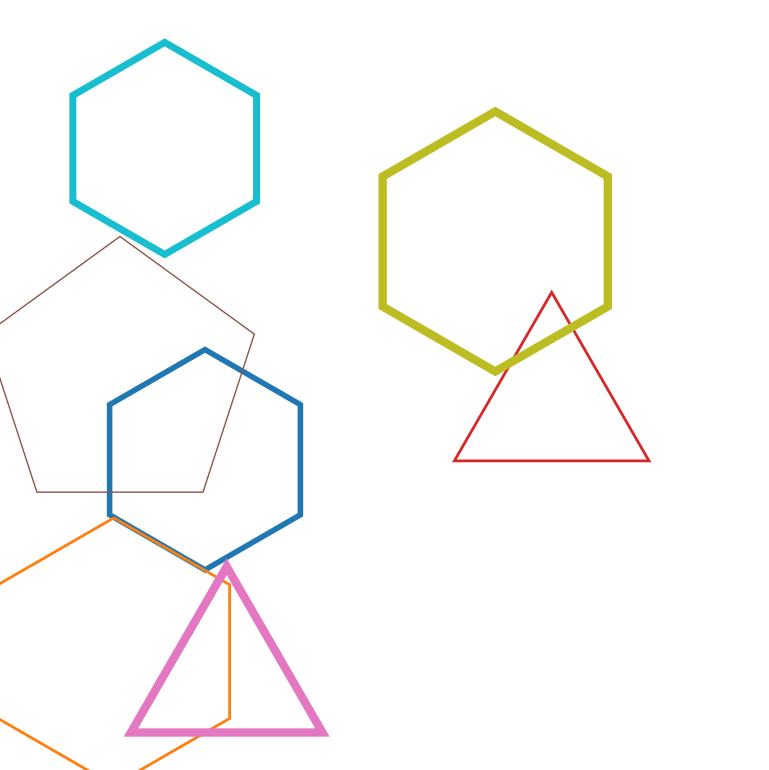[{"shape": "hexagon", "thickness": 2, "radius": 0.72, "center": [0.266, 0.403]}, {"shape": "hexagon", "thickness": 1, "radius": 0.87, "center": [0.148, 0.154]}, {"shape": "triangle", "thickness": 1, "radius": 0.73, "center": [0.716, 0.474]}, {"shape": "pentagon", "thickness": 0.5, "radius": 0.92, "center": [0.156, 0.509]}, {"shape": "triangle", "thickness": 3, "radius": 0.72, "center": [0.294, 0.121]}, {"shape": "hexagon", "thickness": 3, "radius": 0.84, "center": [0.643, 0.686]}, {"shape": "hexagon", "thickness": 2.5, "radius": 0.69, "center": [0.214, 0.807]}]